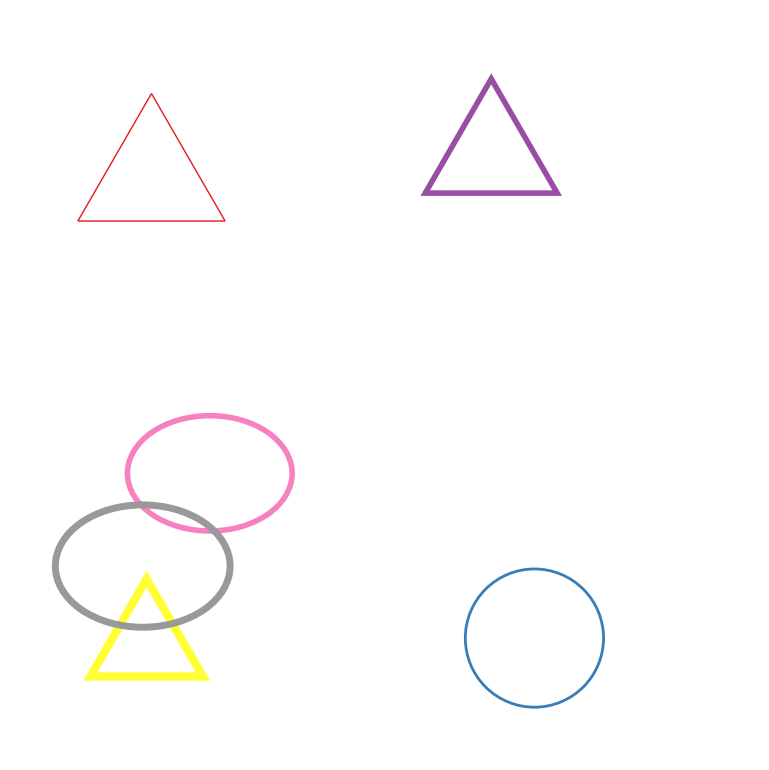[{"shape": "triangle", "thickness": 0.5, "radius": 0.55, "center": [0.197, 0.768]}, {"shape": "circle", "thickness": 1, "radius": 0.45, "center": [0.694, 0.171]}, {"shape": "triangle", "thickness": 2, "radius": 0.49, "center": [0.638, 0.799]}, {"shape": "triangle", "thickness": 3, "radius": 0.42, "center": [0.19, 0.164]}, {"shape": "oval", "thickness": 2, "radius": 0.53, "center": [0.272, 0.385]}, {"shape": "oval", "thickness": 2.5, "radius": 0.57, "center": [0.185, 0.265]}]